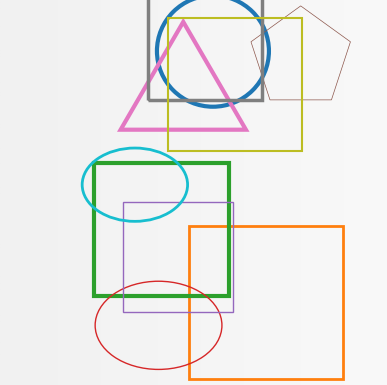[{"shape": "circle", "thickness": 3, "radius": 0.72, "center": [0.55, 0.867]}, {"shape": "square", "thickness": 2, "radius": 1.0, "center": [0.687, 0.214]}, {"shape": "square", "thickness": 3, "radius": 0.87, "center": [0.417, 0.404]}, {"shape": "oval", "thickness": 1, "radius": 0.82, "center": [0.409, 0.155]}, {"shape": "square", "thickness": 1, "radius": 0.71, "center": [0.46, 0.332]}, {"shape": "pentagon", "thickness": 0.5, "radius": 0.67, "center": [0.776, 0.85]}, {"shape": "triangle", "thickness": 3, "radius": 0.93, "center": [0.473, 0.756]}, {"shape": "square", "thickness": 2.5, "radius": 0.73, "center": [0.528, 0.886]}, {"shape": "square", "thickness": 1.5, "radius": 0.87, "center": [0.606, 0.78]}, {"shape": "oval", "thickness": 2, "radius": 0.68, "center": [0.348, 0.52]}]